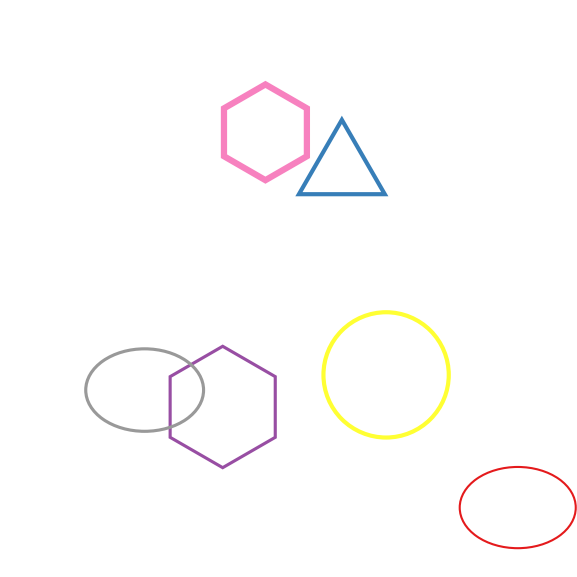[{"shape": "oval", "thickness": 1, "radius": 0.5, "center": [0.897, 0.12]}, {"shape": "triangle", "thickness": 2, "radius": 0.43, "center": [0.592, 0.706]}, {"shape": "hexagon", "thickness": 1.5, "radius": 0.53, "center": [0.386, 0.294]}, {"shape": "circle", "thickness": 2, "radius": 0.54, "center": [0.669, 0.35]}, {"shape": "hexagon", "thickness": 3, "radius": 0.41, "center": [0.46, 0.77]}, {"shape": "oval", "thickness": 1.5, "radius": 0.51, "center": [0.25, 0.324]}]